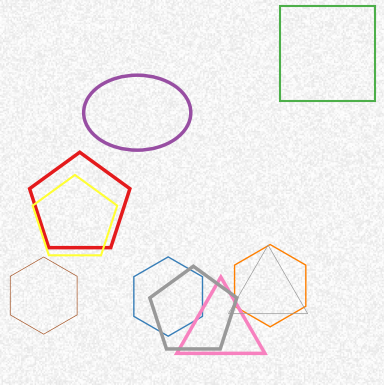[{"shape": "pentagon", "thickness": 2.5, "radius": 0.68, "center": [0.207, 0.468]}, {"shape": "hexagon", "thickness": 1, "radius": 0.51, "center": [0.437, 0.23]}, {"shape": "square", "thickness": 1.5, "radius": 0.62, "center": [0.85, 0.86]}, {"shape": "oval", "thickness": 2.5, "radius": 0.7, "center": [0.356, 0.707]}, {"shape": "hexagon", "thickness": 1, "radius": 0.53, "center": [0.702, 0.258]}, {"shape": "pentagon", "thickness": 1.5, "radius": 0.58, "center": [0.195, 0.43]}, {"shape": "hexagon", "thickness": 0.5, "radius": 0.5, "center": [0.114, 0.232]}, {"shape": "triangle", "thickness": 2.5, "radius": 0.66, "center": [0.574, 0.148]}, {"shape": "pentagon", "thickness": 2.5, "radius": 0.59, "center": [0.502, 0.19]}, {"shape": "triangle", "thickness": 0.5, "radius": 0.59, "center": [0.696, 0.245]}]